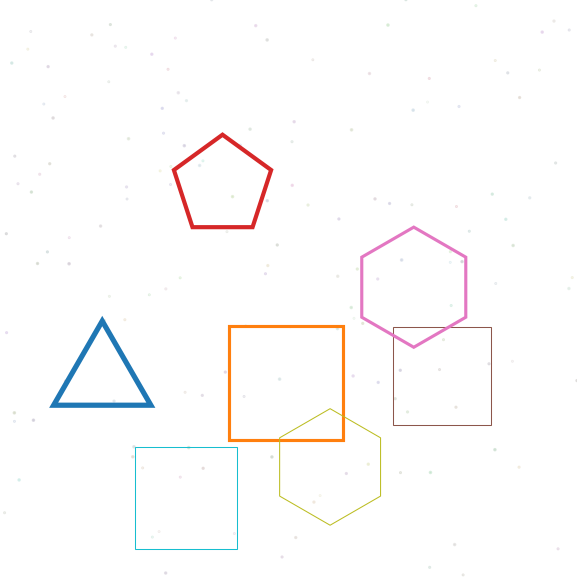[{"shape": "triangle", "thickness": 2.5, "radius": 0.49, "center": [0.177, 0.346]}, {"shape": "square", "thickness": 1.5, "radius": 0.49, "center": [0.496, 0.336]}, {"shape": "pentagon", "thickness": 2, "radius": 0.44, "center": [0.385, 0.677]}, {"shape": "square", "thickness": 0.5, "radius": 0.43, "center": [0.765, 0.348]}, {"shape": "hexagon", "thickness": 1.5, "radius": 0.52, "center": [0.716, 0.502]}, {"shape": "hexagon", "thickness": 0.5, "radius": 0.5, "center": [0.572, 0.191]}, {"shape": "square", "thickness": 0.5, "radius": 0.44, "center": [0.323, 0.136]}]